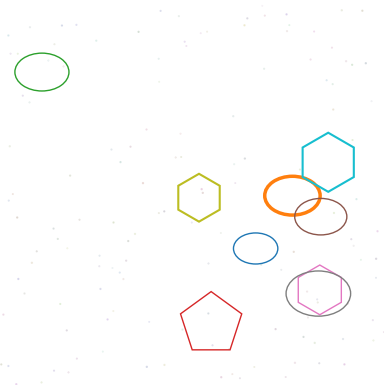[{"shape": "oval", "thickness": 1, "radius": 0.29, "center": [0.664, 0.355]}, {"shape": "oval", "thickness": 2.5, "radius": 0.36, "center": [0.76, 0.492]}, {"shape": "oval", "thickness": 1, "radius": 0.35, "center": [0.109, 0.813]}, {"shape": "pentagon", "thickness": 1, "radius": 0.42, "center": [0.548, 0.159]}, {"shape": "oval", "thickness": 1, "radius": 0.34, "center": [0.833, 0.437]}, {"shape": "hexagon", "thickness": 1, "radius": 0.32, "center": [0.831, 0.247]}, {"shape": "oval", "thickness": 1, "radius": 0.42, "center": [0.827, 0.238]}, {"shape": "hexagon", "thickness": 1.5, "radius": 0.31, "center": [0.517, 0.486]}, {"shape": "hexagon", "thickness": 1.5, "radius": 0.38, "center": [0.853, 0.579]}]